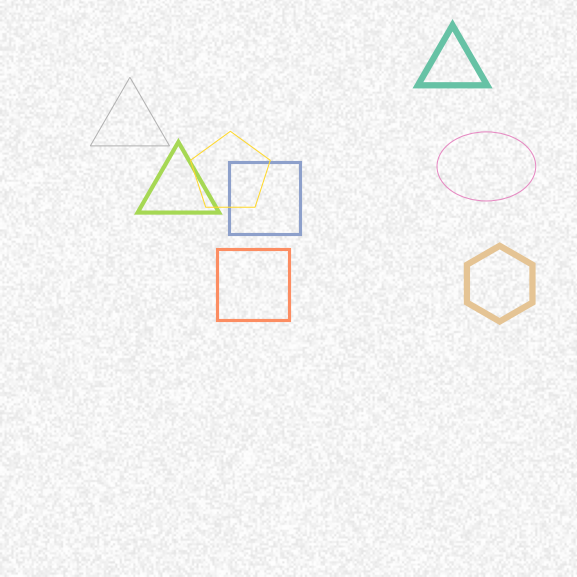[{"shape": "triangle", "thickness": 3, "radius": 0.35, "center": [0.784, 0.886]}, {"shape": "square", "thickness": 1.5, "radius": 0.31, "center": [0.438, 0.507]}, {"shape": "square", "thickness": 1.5, "radius": 0.31, "center": [0.458, 0.656]}, {"shape": "oval", "thickness": 0.5, "radius": 0.43, "center": [0.842, 0.711]}, {"shape": "triangle", "thickness": 2, "radius": 0.41, "center": [0.309, 0.672]}, {"shape": "pentagon", "thickness": 0.5, "radius": 0.36, "center": [0.399, 0.699]}, {"shape": "hexagon", "thickness": 3, "radius": 0.33, "center": [0.865, 0.508]}, {"shape": "triangle", "thickness": 0.5, "radius": 0.4, "center": [0.225, 0.786]}]